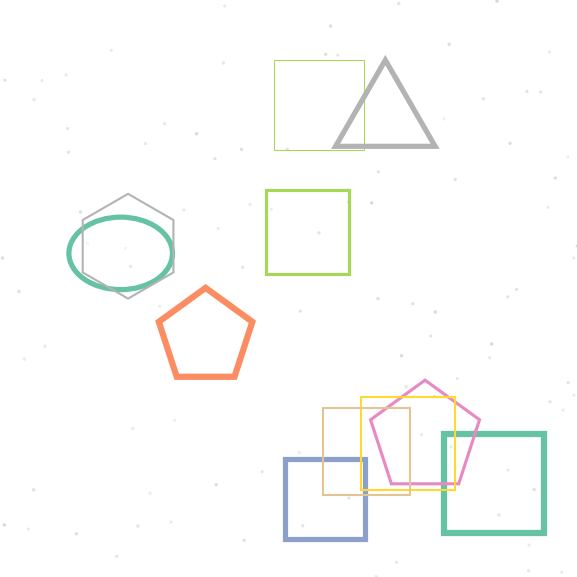[{"shape": "square", "thickness": 3, "radius": 0.43, "center": [0.855, 0.162]}, {"shape": "oval", "thickness": 2.5, "radius": 0.45, "center": [0.209, 0.56]}, {"shape": "pentagon", "thickness": 3, "radius": 0.43, "center": [0.356, 0.416]}, {"shape": "square", "thickness": 2.5, "radius": 0.35, "center": [0.563, 0.135]}, {"shape": "pentagon", "thickness": 1.5, "radius": 0.5, "center": [0.736, 0.242]}, {"shape": "square", "thickness": 0.5, "radius": 0.39, "center": [0.553, 0.817]}, {"shape": "square", "thickness": 1.5, "radius": 0.36, "center": [0.533, 0.598]}, {"shape": "square", "thickness": 1, "radius": 0.4, "center": [0.707, 0.231]}, {"shape": "square", "thickness": 1, "radius": 0.38, "center": [0.635, 0.217]}, {"shape": "triangle", "thickness": 2.5, "radius": 0.5, "center": [0.667, 0.796]}, {"shape": "hexagon", "thickness": 1, "radius": 0.45, "center": [0.222, 0.573]}]